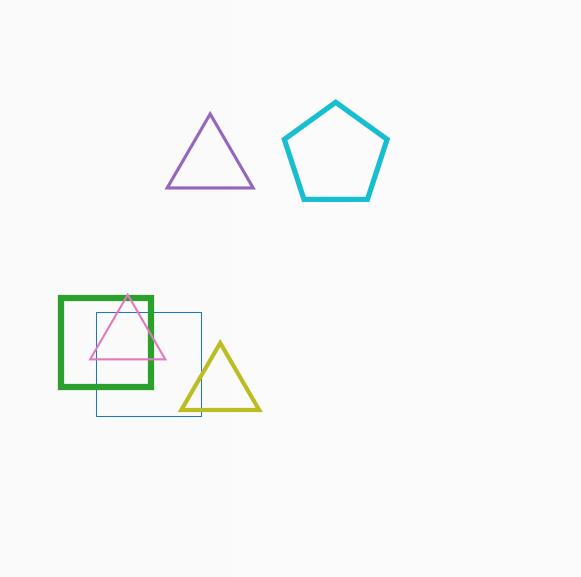[{"shape": "square", "thickness": 0.5, "radius": 0.45, "center": [0.255, 0.369]}, {"shape": "square", "thickness": 3, "radius": 0.38, "center": [0.182, 0.406]}, {"shape": "triangle", "thickness": 1.5, "radius": 0.43, "center": [0.362, 0.716]}, {"shape": "triangle", "thickness": 1, "radius": 0.37, "center": [0.22, 0.414]}, {"shape": "triangle", "thickness": 2, "radius": 0.39, "center": [0.379, 0.328]}, {"shape": "pentagon", "thickness": 2.5, "radius": 0.46, "center": [0.578, 0.729]}]